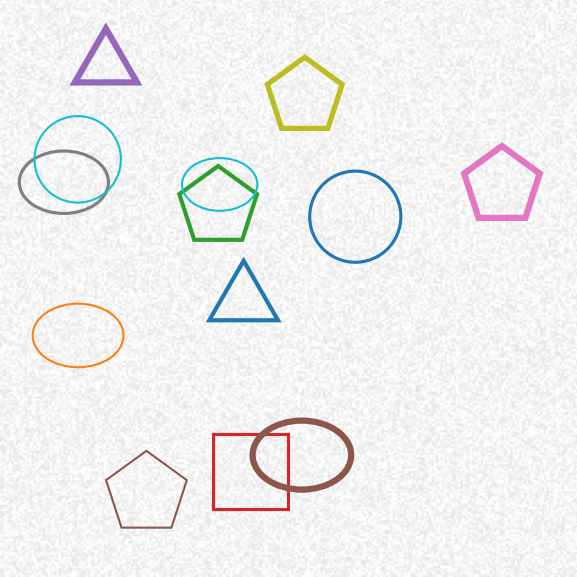[{"shape": "circle", "thickness": 1.5, "radius": 0.39, "center": [0.615, 0.624]}, {"shape": "triangle", "thickness": 2, "radius": 0.34, "center": [0.422, 0.479]}, {"shape": "oval", "thickness": 1, "radius": 0.39, "center": [0.135, 0.418]}, {"shape": "pentagon", "thickness": 2, "radius": 0.35, "center": [0.378, 0.641]}, {"shape": "square", "thickness": 1.5, "radius": 0.32, "center": [0.434, 0.183]}, {"shape": "triangle", "thickness": 3, "radius": 0.31, "center": [0.183, 0.888]}, {"shape": "oval", "thickness": 3, "radius": 0.43, "center": [0.523, 0.211]}, {"shape": "pentagon", "thickness": 1, "radius": 0.37, "center": [0.254, 0.145]}, {"shape": "pentagon", "thickness": 3, "radius": 0.34, "center": [0.869, 0.677]}, {"shape": "oval", "thickness": 1.5, "radius": 0.39, "center": [0.111, 0.684]}, {"shape": "pentagon", "thickness": 2.5, "radius": 0.34, "center": [0.528, 0.832]}, {"shape": "oval", "thickness": 1, "radius": 0.33, "center": [0.38, 0.68]}, {"shape": "circle", "thickness": 1, "radius": 0.37, "center": [0.134, 0.723]}]